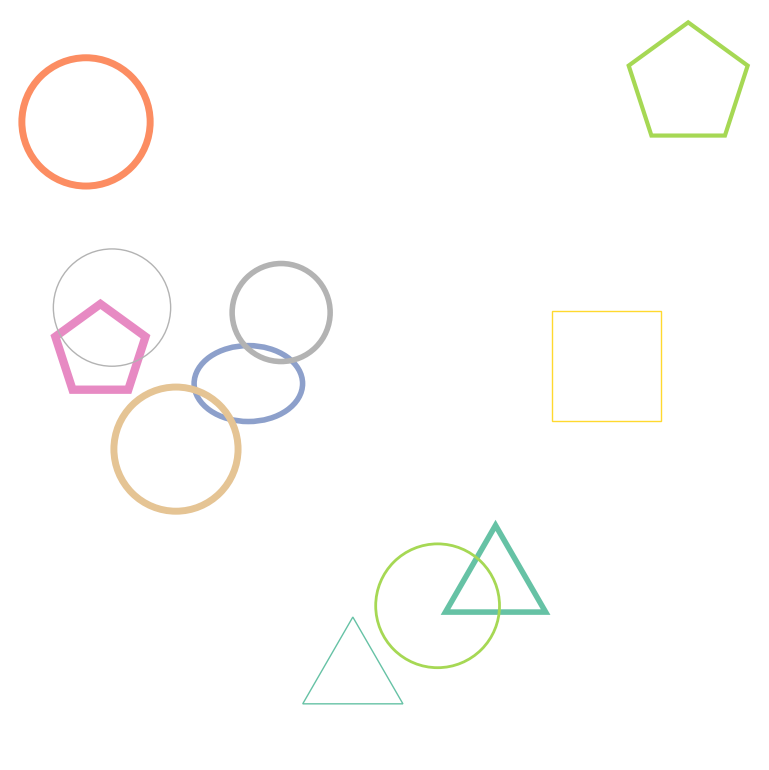[{"shape": "triangle", "thickness": 0.5, "radius": 0.38, "center": [0.458, 0.123]}, {"shape": "triangle", "thickness": 2, "radius": 0.38, "center": [0.644, 0.243]}, {"shape": "circle", "thickness": 2.5, "radius": 0.42, "center": [0.112, 0.842]}, {"shape": "oval", "thickness": 2, "radius": 0.35, "center": [0.323, 0.502]}, {"shape": "pentagon", "thickness": 3, "radius": 0.31, "center": [0.13, 0.544]}, {"shape": "circle", "thickness": 1, "radius": 0.4, "center": [0.568, 0.213]}, {"shape": "pentagon", "thickness": 1.5, "radius": 0.41, "center": [0.894, 0.89]}, {"shape": "square", "thickness": 0.5, "radius": 0.36, "center": [0.788, 0.525]}, {"shape": "circle", "thickness": 2.5, "radius": 0.4, "center": [0.229, 0.417]}, {"shape": "circle", "thickness": 2, "radius": 0.32, "center": [0.365, 0.594]}, {"shape": "circle", "thickness": 0.5, "radius": 0.38, "center": [0.145, 0.601]}]